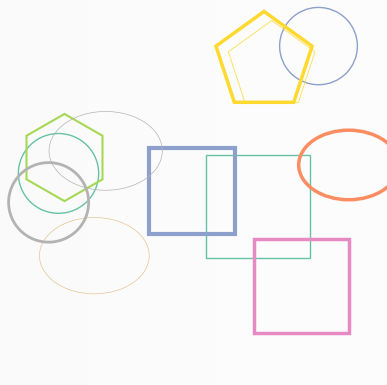[{"shape": "circle", "thickness": 1, "radius": 0.52, "center": [0.151, 0.55]}, {"shape": "square", "thickness": 1, "radius": 0.67, "center": [0.666, 0.464]}, {"shape": "oval", "thickness": 2.5, "radius": 0.65, "center": [0.9, 0.572]}, {"shape": "circle", "thickness": 1, "radius": 0.5, "center": [0.822, 0.88]}, {"shape": "square", "thickness": 3, "radius": 0.56, "center": [0.496, 0.504]}, {"shape": "square", "thickness": 2.5, "radius": 0.61, "center": [0.779, 0.257]}, {"shape": "hexagon", "thickness": 1.5, "radius": 0.57, "center": [0.166, 0.591]}, {"shape": "pentagon", "thickness": 0.5, "radius": 0.59, "center": [0.701, 0.829]}, {"shape": "pentagon", "thickness": 2.5, "radius": 0.65, "center": [0.681, 0.84]}, {"shape": "oval", "thickness": 0.5, "radius": 0.71, "center": [0.244, 0.336]}, {"shape": "oval", "thickness": 0.5, "radius": 0.73, "center": [0.273, 0.608]}, {"shape": "circle", "thickness": 2, "radius": 0.52, "center": [0.126, 0.474]}]